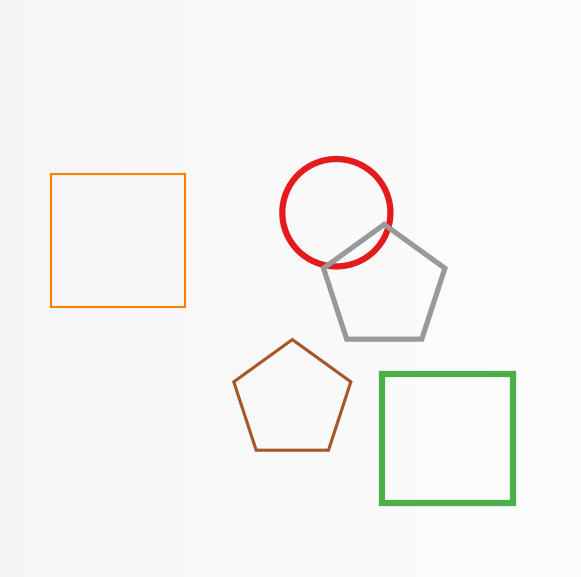[{"shape": "circle", "thickness": 3, "radius": 0.46, "center": [0.579, 0.631]}, {"shape": "square", "thickness": 3, "radius": 0.56, "center": [0.77, 0.24]}, {"shape": "square", "thickness": 1, "radius": 0.58, "center": [0.203, 0.582]}, {"shape": "pentagon", "thickness": 1.5, "radius": 0.53, "center": [0.503, 0.305]}, {"shape": "pentagon", "thickness": 2.5, "radius": 0.55, "center": [0.661, 0.501]}]